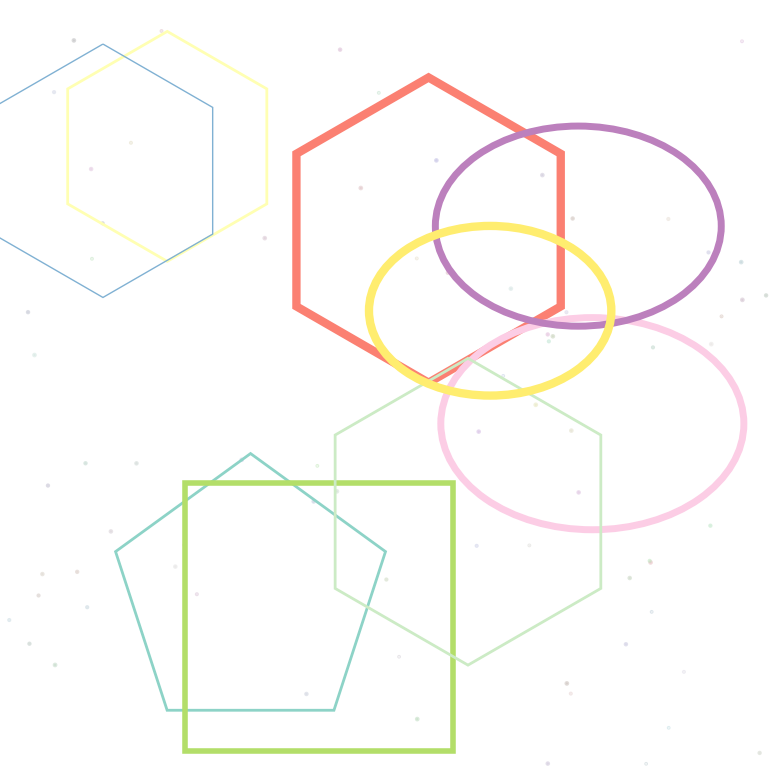[{"shape": "pentagon", "thickness": 1, "radius": 0.92, "center": [0.325, 0.227]}, {"shape": "hexagon", "thickness": 1, "radius": 0.75, "center": [0.217, 0.81]}, {"shape": "hexagon", "thickness": 3, "radius": 0.99, "center": [0.557, 0.701]}, {"shape": "hexagon", "thickness": 0.5, "radius": 0.82, "center": [0.134, 0.778]}, {"shape": "square", "thickness": 2, "radius": 0.87, "center": [0.414, 0.198]}, {"shape": "oval", "thickness": 2.5, "radius": 0.98, "center": [0.769, 0.45]}, {"shape": "oval", "thickness": 2.5, "radius": 0.93, "center": [0.751, 0.706]}, {"shape": "hexagon", "thickness": 1, "radius": 1.0, "center": [0.608, 0.335]}, {"shape": "oval", "thickness": 3, "radius": 0.79, "center": [0.637, 0.596]}]